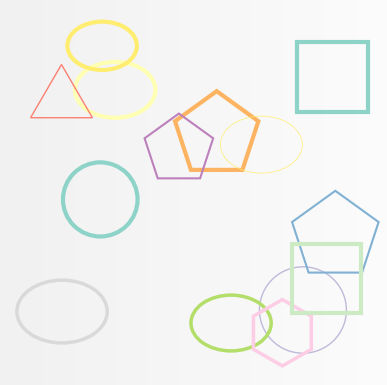[{"shape": "circle", "thickness": 3, "radius": 0.48, "center": [0.259, 0.482]}, {"shape": "square", "thickness": 3, "radius": 0.45, "center": [0.858, 0.799]}, {"shape": "oval", "thickness": 3, "radius": 0.52, "center": [0.297, 0.767]}, {"shape": "circle", "thickness": 1, "radius": 0.56, "center": [0.782, 0.195]}, {"shape": "triangle", "thickness": 1, "radius": 0.46, "center": [0.159, 0.74]}, {"shape": "pentagon", "thickness": 1.5, "radius": 0.59, "center": [0.865, 0.387]}, {"shape": "pentagon", "thickness": 3, "radius": 0.57, "center": [0.559, 0.65]}, {"shape": "oval", "thickness": 2.5, "radius": 0.52, "center": [0.596, 0.161]}, {"shape": "hexagon", "thickness": 2.5, "radius": 0.43, "center": [0.729, 0.136]}, {"shape": "oval", "thickness": 2.5, "radius": 0.58, "center": [0.16, 0.191]}, {"shape": "pentagon", "thickness": 1.5, "radius": 0.47, "center": [0.462, 0.612]}, {"shape": "square", "thickness": 3, "radius": 0.45, "center": [0.842, 0.275]}, {"shape": "oval", "thickness": 0.5, "radius": 0.53, "center": [0.674, 0.624]}, {"shape": "oval", "thickness": 3, "radius": 0.45, "center": [0.264, 0.881]}]